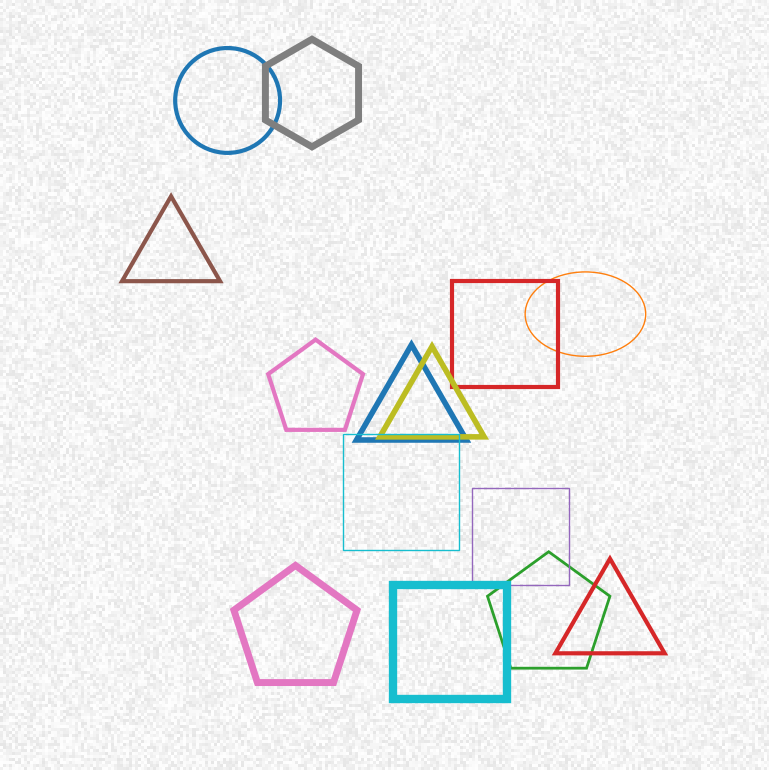[{"shape": "triangle", "thickness": 2, "radius": 0.41, "center": [0.534, 0.47]}, {"shape": "circle", "thickness": 1.5, "radius": 0.34, "center": [0.296, 0.87]}, {"shape": "oval", "thickness": 0.5, "radius": 0.39, "center": [0.76, 0.592]}, {"shape": "pentagon", "thickness": 1, "radius": 0.42, "center": [0.713, 0.2]}, {"shape": "square", "thickness": 1.5, "radius": 0.34, "center": [0.656, 0.567]}, {"shape": "triangle", "thickness": 1.5, "radius": 0.41, "center": [0.792, 0.193]}, {"shape": "square", "thickness": 0.5, "radius": 0.31, "center": [0.675, 0.303]}, {"shape": "triangle", "thickness": 1.5, "radius": 0.37, "center": [0.222, 0.672]}, {"shape": "pentagon", "thickness": 2.5, "radius": 0.42, "center": [0.384, 0.182]}, {"shape": "pentagon", "thickness": 1.5, "radius": 0.32, "center": [0.41, 0.494]}, {"shape": "hexagon", "thickness": 2.5, "radius": 0.35, "center": [0.405, 0.879]}, {"shape": "triangle", "thickness": 2, "radius": 0.39, "center": [0.561, 0.472]}, {"shape": "square", "thickness": 3, "radius": 0.37, "center": [0.585, 0.166]}, {"shape": "square", "thickness": 0.5, "radius": 0.38, "center": [0.521, 0.361]}]